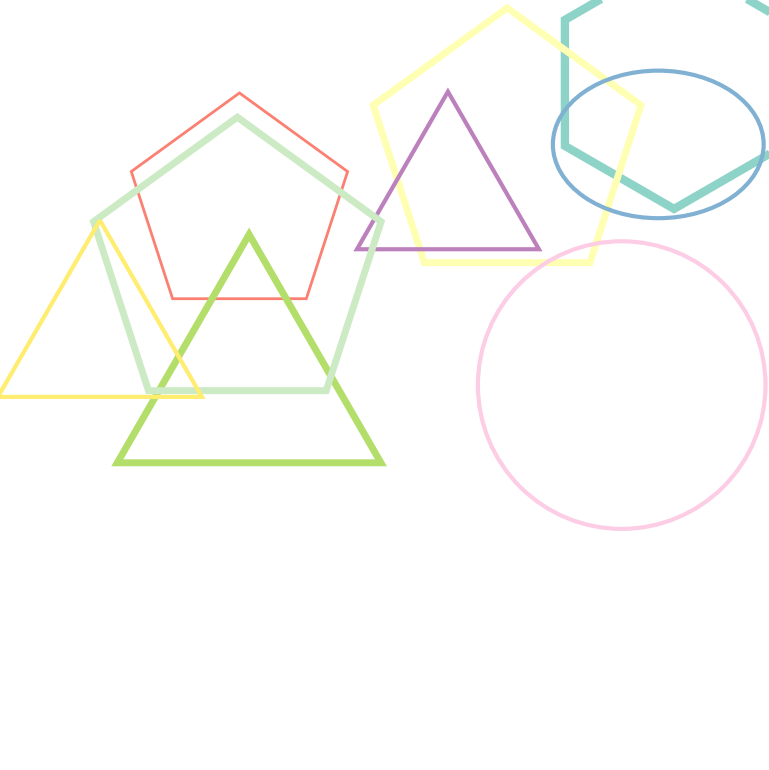[{"shape": "hexagon", "thickness": 3, "radius": 0.82, "center": [0.875, 0.892]}, {"shape": "pentagon", "thickness": 2.5, "radius": 0.91, "center": [0.659, 0.807]}, {"shape": "pentagon", "thickness": 1, "radius": 0.74, "center": [0.311, 0.732]}, {"shape": "oval", "thickness": 1.5, "radius": 0.68, "center": [0.855, 0.812]}, {"shape": "triangle", "thickness": 2.5, "radius": 0.99, "center": [0.324, 0.498]}, {"shape": "circle", "thickness": 1.5, "radius": 0.93, "center": [0.807, 0.5]}, {"shape": "triangle", "thickness": 1.5, "radius": 0.68, "center": [0.582, 0.745]}, {"shape": "pentagon", "thickness": 2.5, "radius": 0.98, "center": [0.308, 0.652]}, {"shape": "triangle", "thickness": 1.5, "radius": 0.76, "center": [0.13, 0.561]}]